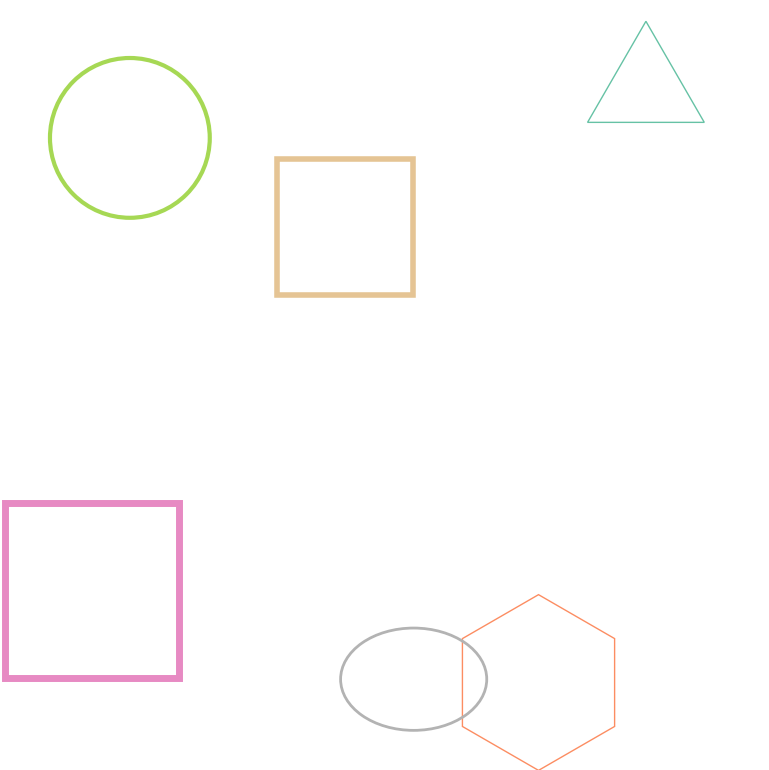[{"shape": "triangle", "thickness": 0.5, "radius": 0.44, "center": [0.839, 0.885]}, {"shape": "hexagon", "thickness": 0.5, "radius": 0.57, "center": [0.699, 0.114]}, {"shape": "square", "thickness": 2.5, "radius": 0.57, "center": [0.12, 0.233]}, {"shape": "circle", "thickness": 1.5, "radius": 0.52, "center": [0.169, 0.821]}, {"shape": "square", "thickness": 2, "radius": 0.44, "center": [0.448, 0.705]}, {"shape": "oval", "thickness": 1, "radius": 0.47, "center": [0.537, 0.118]}]